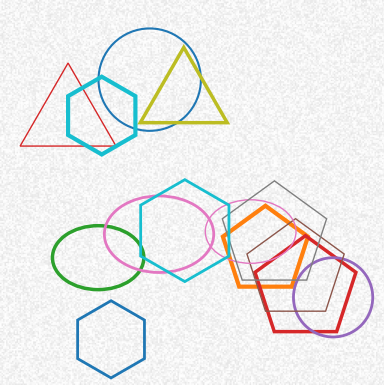[{"shape": "hexagon", "thickness": 2, "radius": 0.5, "center": [0.288, 0.119]}, {"shape": "circle", "thickness": 1.5, "radius": 0.66, "center": [0.389, 0.793]}, {"shape": "pentagon", "thickness": 3, "radius": 0.58, "center": [0.689, 0.349]}, {"shape": "oval", "thickness": 2.5, "radius": 0.59, "center": [0.255, 0.331]}, {"shape": "pentagon", "thickness": 2.5, "radius": 0.69, "center": [0.793, 0.25]}, {"shape": "triangle", "thickness": 1, "radius": 0.72, "center": [0.177, 0.693]}, {"shape": "circle", "thickness": 2, "radius": 0.51, "center": [0.865, 0.228]}, {"shape": "pentagon", "thickness": 1, "radius": 0.66, "center": [0.768, 0.299]}, {"shape": "oval", "thickness": 2, "radius": 0.71, "center": [0.413, 0.392]}, {"shape": "oval", "thickness": 1, "radius": 0.59, "center": [0.651, 0.399]}, {"shape": "pentagon", "thickness": 1, "radius": 0.71, "center": [0.713, 0.388]}, {"shape": "triangle", "thickness": 2.5, "radius": 0.65, "center": [0.477, 0.747]}, {"shape": "hexagon", "thickness": 2, "radius": 0.66, "center": [0.48, 0.401]}, {"shape": "hexagon", "thickness": 3, "radius": 0.5, "center": [0.264, 0.7]}]